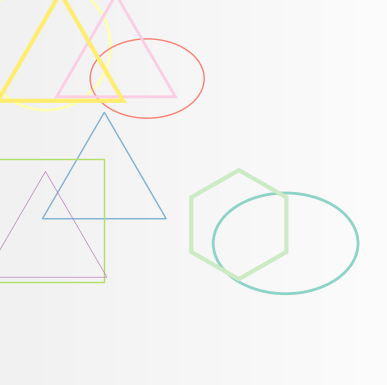[{"shape": "oval", "thickness": 2, "radius": 0.93, "center": [0.737, 0.368]}, {"shape": "circle", "thickness": 2, "radius": 0.83, "center": [0.118, 0.881]}, {"shape": "oval", "thickness": 1, "radius": 0.74, "center": [0.38, 0.796]}, {"shape": "triangle", "thickness": 1, "radius": 0.92, "center": [0.269, 0.524]}, {"shape": "square", "thickness": 1, "radius": 0.8, "center": [0.108, 0.428]}, {"shape": "triangle", "thickness": 2, "radius": 0.89, "center": [0.299, 0.837]}, {"shape": "triangle", "thickness": 0.5, "radius": 0.92, "center": [0.117, 0.371]}, {"shape": "hexagon", "thickness": 3, "radius": 0.71, "center": [0.616, 0.417]}, {"shape": "triangle", "thickness": 3, "radius": 0.93, "center": [0.156, 0.832]}]